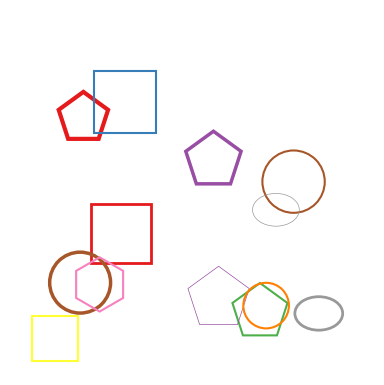[{"shape": "square", "thickness": 2, "radius": 0.39, "center": [0.315, 0.394]}, {"shape": "pentagon", "thickness": 3, "radius": 0.34, "center": [0.217, 0.694]}, {"shape": "square", "thickness": 1.5, "radius": 0.4, "center": [0.326, 0.735]}, {"shape": "pentagon", "thickness": 1.5, "radius": 0.38, "center": [0.675, 0.19]}, {"shape": "pentagon", "thickness": 0.5, "radius": 0.42, "center": [0.568, 0.225]}, {"shape": "pentagon", "thickness": 2.5, "radius": 0.38, "center": [0.554, 0.584]}, {"shape": "circle", "thickness": 1.5, "radius": 0.3, "center": [0.691, 0.206]}, {"shape": "square", "thickness": 1.5, "radius": 0.3, "center": [0.143, 0.12]}, {"shape": "circle", "thickness": 2.5, "radius": 0.4, "center": [0.208, 0.266]}, {"shape": "circle", "thickness": 1.5, "radius": 0.4, "center": [0.763, 0.528]}, {"shape": "hexagon", "thickness": 1.5, "radius": 0.35, "center": [0.259, 0.261]}, {"shape": "oval", "thickness": 2, "radius": 0.31, "center": [0.828, 0.186]}, {"shape": "oval", "thickness": 0.5, "radius": 0.3, "center": [0.717, 0.455]}]